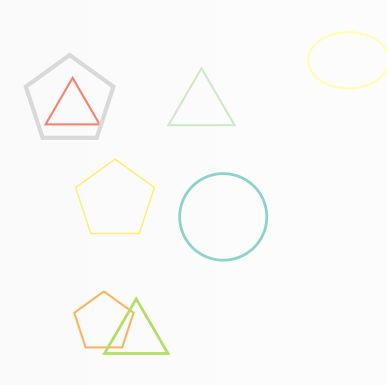[{"shape": "circle", "thickness": 2, "radius": 0.56, "center": [0.576, 0.437]}, {"shape": "oval", "thickness": 1.5, "radius": 0.52, "center": [0.9, 0.843]}, {"shape": "triangle", "thickness": 1.5, "radius": 0.4, "center": [0.187, 0.717]}, {"shape": "pentagon", "thickness": 1.5, "radius": 0.4, "center": [0.268, 0.163]}, {"shape": "triangle", "thickness": 2, "radius": 0.47, "center": [0.352, 0.129]}, {"shape": "pentagon", "thickness": 3, "radius": 0.59, "center": [0.18, 0.738]}, {"shape": "triangle", "thickness": 1.5, "radius": 0.49, "center": [0.52, 0.724]}, {"shape": "pentagon", "thickness": 1, "radius": 0.53, "center": [0.297, 0.48]}]